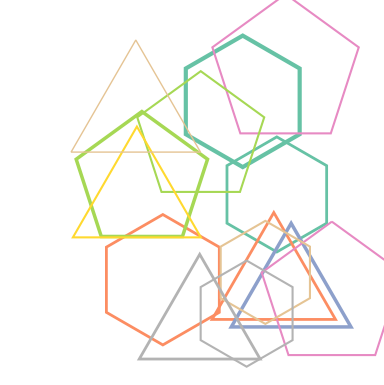[{"shape": "hexagon", "thickness": 3, "radius": 0.85, "center": [0.63, 0.737]}, {"shape": "hexagon", "thickness": 2, "radius": 0.75, "center": [0.719, 0.495]}, {"shape": "hexagon", "thickness": 2, "radius": 0.85, "center": [0.423, 0.273]}, {"shape": "triangle", "thickness": 2, "radius": 0.93, "center": [0.711, 0.263]}, {"shape": "triangle", "thickness": 2.5, "radius": 0.9, "center": [0.756, 0.241]}, {"shape": "pentagon", "thickness": 1.5, "radius": 0.96, "center": [0.862, 0.233]}, {"shape": "pentagon", "thickness": 1.5, "radius": 1.0, "center": [0.742, 0.815]}, {"shape": "pentagon", "thickness": 2.5, "radius": 0.9, "center": [0.368, 0.531]}, {"shape": "pentagon", "thickness": 1.5, "radius": 0.87, "center": [0.521, 0.642]}, {"shape": "triangle", "thickness": 1.5, "radius": 0.96, "center": [0.356, 0.479]}, {"shape": "hexagon", "thickness": 1.5, "radius": 0.67, "center": [0.689, 0.293]}, {"shape": "triangle", "thickness": 1, "radius": 0.97, "center": [0.353, 0.702]}, {"shape": "triangle", "thickness": 2, "radius": 0.91, "center": [0.519, 0.158]}, {"shape": "hexagon", "thickness": 1.5, "radius": 0.69, "center": [0.641, 0.185]}]